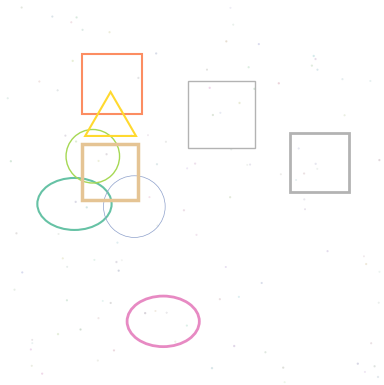[{"shape": "oval", "thickness": 1.5, "radius": 0.48, "center": [0.193, 0.47]}, {"shape": "square", "thickness": 1.5, "radius": 0.39, "center": [0.291, 0.782]}, {"shape": "circle", "thickness": 0.5, "radius": 0.4, "center": [0.349, 0.463]}, {"shape": "oval", "thickness": 2, "radius": 0.47, "center": [0.424, 0.165]}, {"shape": "circle", "thickness": 1, "radius": 0.35, "center": [0.241, 0.594]}, {"shape": "triangle", "thickness": 1.5, "radius": 0.38, "center": [0.287, 0.685]}, {"shape": "square", "thickness": 2.5, "radius": 0.37, "center": [0.285, 0.554]}, {"shape": "square", "thickness": 1, "radius": 0.44, "center": [0.576, 0.703]}, {"shape": "square", "thickness": 2, "radius": 0.38, "center": [0.829, 0.578]}]